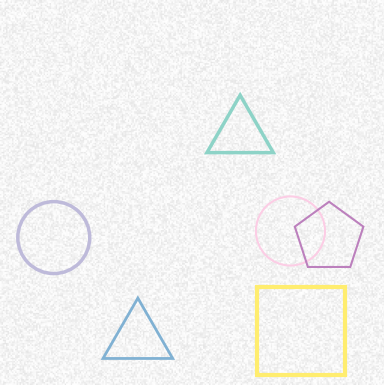[{"shape": "triangle", "thickness": 2.5, "radius": 0.5, "center": [0.624, 0.653]}, {"shape": "circle", "thickness": 2.5, "radius": 0.47, "center": [0.14, 0.383]}, {"shape": "triangle", "thickness": 2, "radius": 0.52, "center": [0.358, 0.121]}, {"shape": "circle", "thickness": 1.5, "radius": 0.45, "center": [0.754, 0.4]}, {"shape": "pentagon", "thickness": 1.5, "radius": 0.47, "center": [0.855, 0.382]}, {"shape": "square", "thickness": 3, "radius": 0.57, "center": [0.781, 0.139]}]